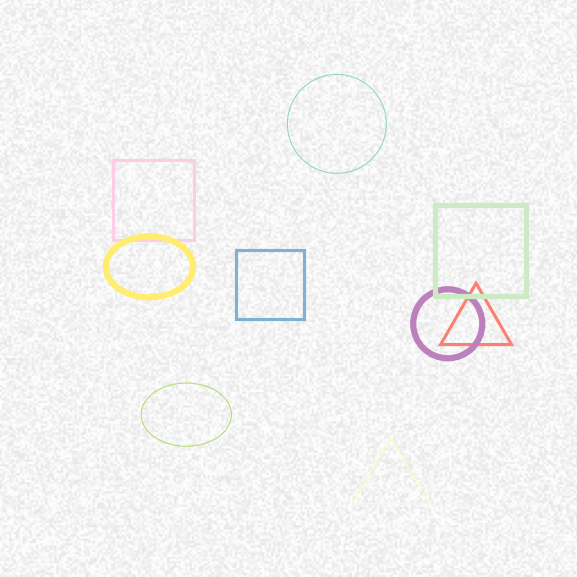[{"shape": "circle", "thickness": 0.5, "radius": 0.43, "center": [0.583, 0.785]}, {"shape": "triangle", "thickness": 0.5, "radius": 0.38, "center": [0.677, 0.166]}, {"shape": "triangle", "thickness": 1.5, "radius": 0.35, "center": [0.824, 0.438]}, {"shape": "square", "thickness": 1.5, "radius": 0.3, "center": [0.467, 0.507]}, {"shape": "oval", "thickness": 0.5, "radius": 0.39, "center": [0.323, 0.281]}, {"shape": "square", "thickness": 1.5, "radius": 0.35, "center": [0.265, 0.653]}, {"shape": "circle", "thickness": 3, "radius": 0.3, "center": [0.775, 0.438]}, {"shape": "square", "thickness": 2.5, "radius": 0.39, "center": [0.832, 0.566]}, {"shape": "oval", "thickness": 3, "radius": 0.38, "center": [0.259, 0.537]}]